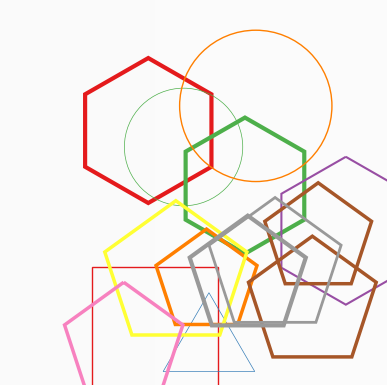[{"shape": "hexagon", "thickness": 3, "radius": 0.94, "center": [0.383, 0.661]}, {"shape": "square", "thickness": 1, "radius": 0.81, "center": [0.4, 0.144]}, {"shape": "triangle", "thickness": 0.5, "radius": 0.68, "center": [0.539, 0.103]}, {"shape": "hexagon", "thickness": 3, "radius": 0.88, "center": [0.632, 0.518]}, {"shape": "circle", "thickness": 0.5, "radius": 0.76, "center": [0.474, 0.618]}, {"shape": "hexagon", "thickness": 1.5, "radius": 0.96, "center": [0.892, 0.401]}, {"shape": "circle", "thickness": 1, "radius": 0.98, "center": [0.66, 0.725]}, {"shape": "pentagon", "thickness": 2.5, "radius": 0.68, "center": [0.533, 0.268]}, {"shape": "pentagon", "thickness": 2.5, "radius": 0.96, "center": [0.454, 0.286]}, {"shape": "pentagon", "thickness": 2.5, "radius": 0.72, "center": [0.821, 0.38]}, {"shape": "pentagon", "thickness": 2.5, "radius": 0.87, "center": [0.806, 0.213]}, {"shape": "pentagon", "thickness": 2.5, "radius": 0.8, "center": [0.319, 0.106]}, {"shape": "pentagon", "thickness": 2, "radius": 0.9, "center": [0.71, 0.308]}, {"shape": "pentagon", "thickness": 3, "radius": 0.79, "center": [0.639, 0.282]}]